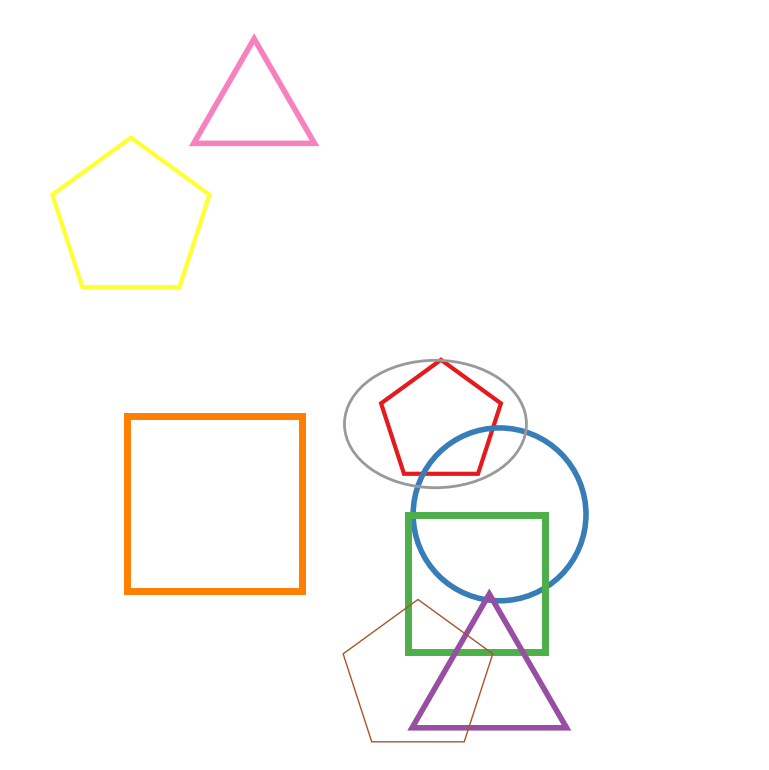[{"shape": "pentagon", "thickness": 1.5, "radius": 0.41, "center": [0.573, 0.451]}, {"shape": "circle", "thickness": 2, "radius": 0.56, "center": [0.649, 0.332]}, {"shape": "square", "thickness": 2.5, "radius": 0.44, "center": [0.618, 0.242]}, {"shape": "triangle", "thickness": 2, "radius": 0.58, "center": [0.635, 0.113]}, {"shape": "square", "thickness": 2.5, "radius": 0.57, "center": [0.279, 0.346]}, {"shape": "pentagon", "thickness": 1.5, "radius": 0.54, "center": [0.17, 0.714]}, {"shape": "pentagon", "thickness": 0.5, "radius": 0.51, "center": [0.543, 0.119]}, {"shape": "triangle", "thickness": 2, "radius": 0.45, "center": [0.33, 0.859]}, {"shape": "oval", "thickness": 1, "radius": 0.59, "center": [0.566, 0.449]}]